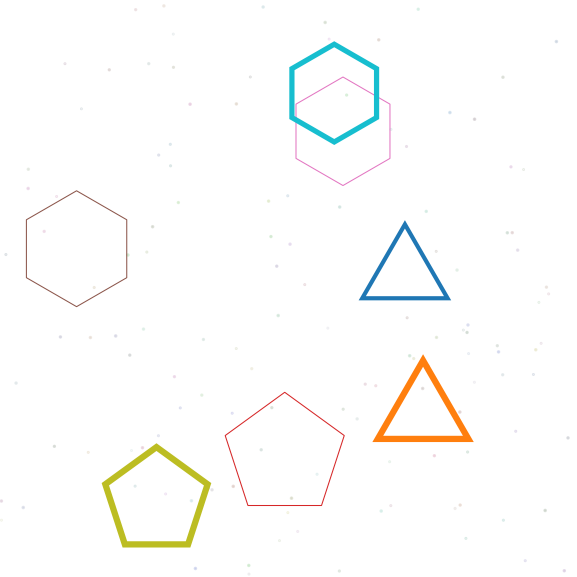[{"shape": "triangle", "thickness": 2, "radius": 0.43, "center": [0.701, 0.525]}, {"shape": "triangle", "thickness": 3, "radius": 0.45, "center": [0.733, 0.284]}, {"shape": "pentagon", "thickness": 0.5, "radius": 0.54, "center": [0.493, 0.211]}, {"shape": "hexagon", "thickness": 0.5, "radius": 0.5, "center": [0.133, 0.568]}, {"shape": "hexagon", "thickness": 0.5, "radius": 0.47, "center": [0.594, 0.772]}, {"shape": "pentagon", "thickness": 3, "radius": 0.47, "center": [0.271, 0.132]}, {"shape": "hexagon", "thickness": 2.5, "radius": 0.42, "center": [0.579, 0.838]}]